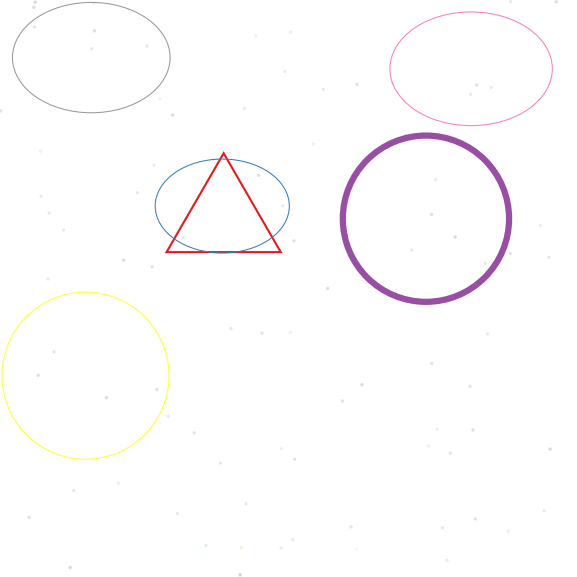[{"shape": "triangle", "thickness": 1, "radius": 0.57, "center": [0.387, 0.62]}, {"shape": "oval", "thickness": 0.5, "radius": 0.58, "center": [0.385, 0.642]}, {"shape": "circle", "thickness": 3, "radius": 0.72, "center": [0.738, 0.62]}, {"shape": "circle", "thickness": 0.5, "radius": 0.72, "center": [0.148, 0.349]}, {"shape": "oval", "thickness": 0.5, "radius": 0.7, "center": [0.816, 0.88]}, {"shape": "oval", "thickness": 0.5, "radius": 0.68, "center": [0.158, 0.899]}]